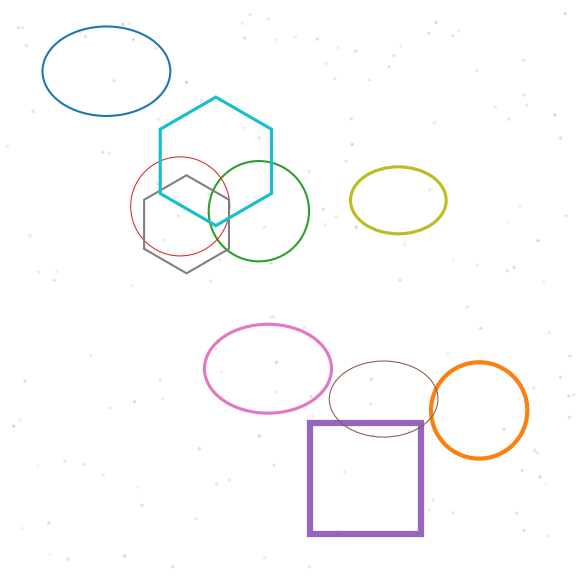[{"shape": "oval", "thickness": 1, "radius": 0.55, "center": [0.184, 0.876]}, {"shape": "circle", "thickness": 2, "radius": 0.42, "center": [0.83, 0.288]}, {"shape": "circle", "thickness": 1, "radius": 0.43, "center": [0.448, 0.633]}, {"shape": "circle", "thickness": 0.5, "radius": 0.43, "center": [0.312, 0.642]}, {"shape": "square", "thickness": 3, "radius": 0.48, "center": [0.633, 0.17]}, {"shape": "oval", "thickness": 0.5, "radius": 0.47, "center": [0.664, 0.308]}, {"shape": "oval", "thickness": 1.5, "radius": 0.55, "center": [0.464, 0.361]}, {"shape": "hexagon", "thickness": 1, "radius": 0.42, "center": [0.323, 0.611]}, {"shape": "oval", "thickness": 1.5, "radius": 0.41, "center": [0.69, 0.652]}, {"shape": "hexagon", "thickness": 1.5, "radius": 0.56, "center": [0.374, 0.72]}]